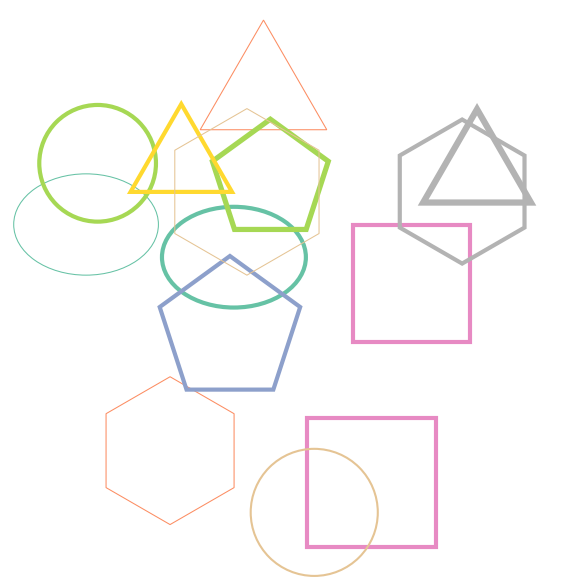[{"shape": "oval", "thickness": 2, "radius": 0.62, "center": [0.405, 0.554]}, {"shape": "oval", "thickness": 0.5, "radius": 0.63, "center": [0.149, 0.61]}, {"shape": "triangle", "thickness": 0.5, "radius": 0.63, "center": [0.456, 0.838]}, {"shape": "hexagon", "thickness": 0.5, "radius": 0.64, "center": [0.294, 0.219]}, {"shape": "pentagon", "thickness": 2, "radius": 0.64, "center": [0.398, 0.428]}, {"shape": "square", "thickness": 2, "radius": 0.56, "center": [0.643, 0.163]}, {"shape": "square", "thickness": 2, "radius": 0.51, "center": [0.713, 0.508]}, {"shape": "circle", "thickness": 2, "radius": 0.51, "center": [0.169, 0.716]}, {"shape": "pentagon", "thickness": 2.5, "radius": 0.53, "center": [0.468, 0.687]}, {"shape": "triangle", "thickness": 2, "radius": 0.51, "center": [0.314, 0.718]}, {"shape": "hexagon", "thickness": 0.5, "radius": 0.72, "center": [0.428, 0.667]}, {"shape": "circle", "thickness": 1, "radius": 0.55, "center": [0.544, 0.112]}, {"shape": "triangle", "thickness": 3, "radius": 0.54, "center": [0.826, 0.702]}, {"shape": "hexagon", "thickness": 2, "radius": 0.62, "center": [0.8, 0.667]}]